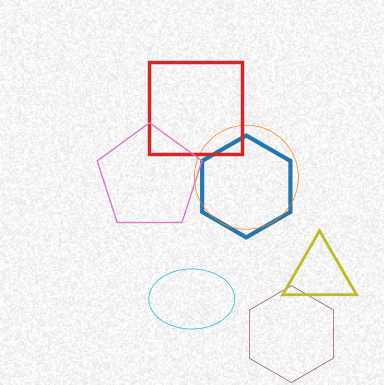[{"shape": "hexagon", "thickness": 3, "radius": 0.66, "center": [0.64, 0.516]}, {"shape": "circle", "thickness": 0.5, "radius": 0.68, "center": [0.64, 0.54]}, {"shape": "square", "thickness": 2.5, "radius": 0.6, "center": [0.508, 0.719]}, {"shape": "hexagon", "thickness": 0.5, "radius": 0.63, "center": [0.757, 0.132]}, {"shape": "pentagon", "thickness": 1, "radius": 0.72, "center": [0.389, 0.538]}, {"shape": "triangle", "thickness": 2, "radius": 0.55, "center": [0.83, 0.29]}, {"shape": "oval", "thickness": 0.5, "radius": 0.56, "center": [0.498, 0.223]}]